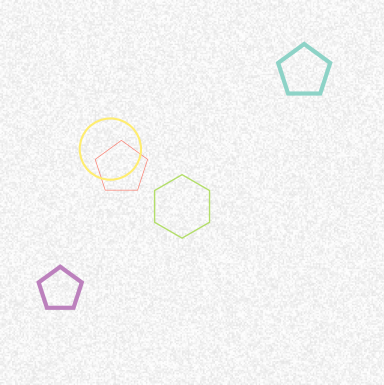[{"shape": "pentagon", "thickness": 3, "radius": 0.36, "center": [0.79, 0.815]}, {"shape": "pentagon", "thickness": 0.5, "radius": 0.36, "center": [0.315, 0.564]}, {"shape": "hexagon", "thickness": 1, "radius": 0.41, "center": [0.473, 0.464]}, {"shape": "pentagon", "thickness": 3, "radius": 0.29, "center": [0.156, 0.248]}, {"shape": "circle", "thickness": 1.5, "radius": 0.4, "center": [0.287, 0.613]}]